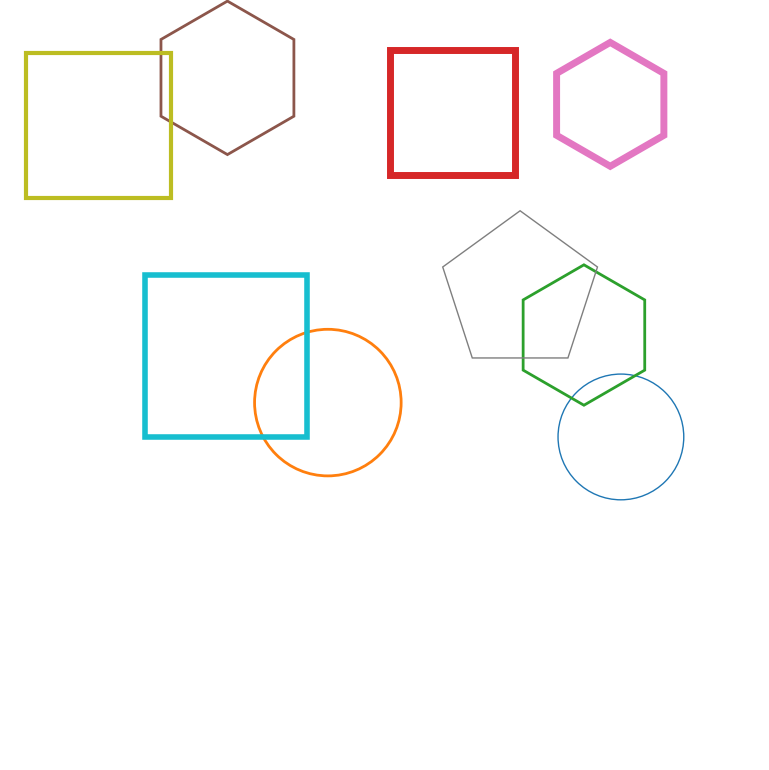[{"shape": "circle", "thickness": 0.5, "radius": 0.41, "center": [0.806, 0.433]}, {"shape": "circle", "thickness": 1, "radius": 0.48, "center": [0.426, 0.477]}, {"shape": "hexagon", "thickness": 1, "radius": 0.46, "center": [0.758, 0.565]}, {"shape": "square", "thickness": 2.5, "radius": 0.41, "center": [0.588, 0.854]}, {"shape": "hexagon", "thickness": 1, "radius": 0.5, "center": [0.295, 0.899]}, {"shape": "hexagon", "thickness": 2.5, "radius": 0.4, "center": [0.793, 0.864]}, {"shape": "pentagon", "thickness": 0.5, "radius": 0.53, "center": [0.675, 0.621]}, {"shape": "square", "thickness": 1.5, "radius": 0.47, "center": [0.128, 0.837]}, {"shape": "square", "thickness": 2, "radius": 0.53, "center": [0.294, 0.538]}]